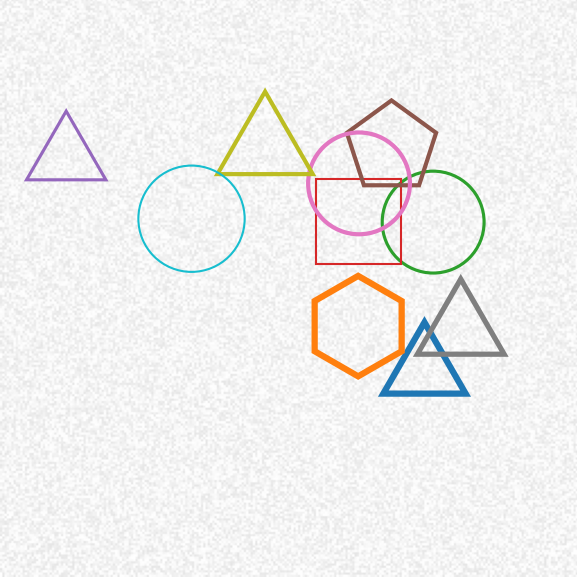[{"shape": "triangle", "thickness": 3, "radius": 0.41, "center": [0.735, 0.359]}, {"shape": "hexagon", "thickness": 3, "radius": 0.43, "center": [0.62, 0.434]}, {"shape": "circle", "thickness": 1.5, "radius": 0.44, "center": [0.75, 0.615]}, {"shape": "square", "thickness": 1, "radius": 0.37, "center": [0.62, 0.616]}, {"shape": "triangle", "thickness": 1.5, "radius": 0.4, "center": [0.115, 0.727]}, {"shape": "pentagon", "thickness": 2, "radius": 0.41, "center": [0.678, 0.744]}, {"shape": "circle", "thickness": 2, "radius": 0.44, "center": [0.622, 0.682]}, {"shape": "triangle", "thickness": 2.5, "radius": 0.43, "center": [0.798, 0.429]}, {"shape": "triangle", "thickness": 2, "radius": 0.48, "center": [0.459, 0.745]}, {"shape": "circle", "thickness": 1, "radius": 0.46, "center": [0.332, 0.62]}]